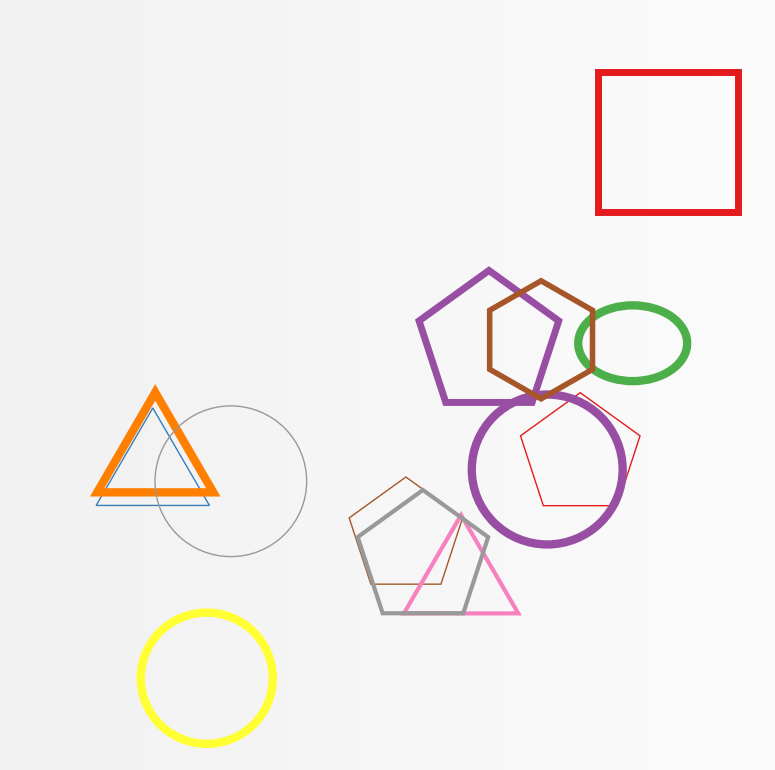[{"shape": "pentagon", "thickness": 0.5, "radius": 0.41, "center": [0.749, 0.409]}, {"shape": "square", "thickness": 2.5, "radius": 0.45, "center": [0.862, 0.816]}, {"shape": "triangle", "thickness": 0.5, "radius": 0.42, "center": [0.197, 0.386]}, {"shape": "oval", "thickness": 3, "radius": 0.35, "center": [0.816, 0.554]}, {"shape": "pentagon", "thickness": 2.5, "radius": 0.47, "center": [0.631, 0.554]}, {"shape": "circle", "thickness": 3, "radius": 0.49, "center": [0.706, 0.39]}, {"shape": "triangle", "thickness": 3, "radius": 0.43, "center": [0.2, 0.404]}, {"shape": "circle", "thickness": 3, "radius": 0.43, "center": [0.267, 0.119]}, {"shape": "pentagon", "thickness": 0.5, "radius": 0.38, "center": [0.524, 0.304]}, {"shape": "hexagon", "thickness": 2, "radius": 0.38, "center": [0.698, 0.559]}, {"shape": "triangle", "thickness": 1.5, "radius": 0.43, "center": [0.595, 0.246]}, {"shape": "pentagon", "thickness": 1.5, "radius": 0.44, "center": [0.546, 0.275]}, {"shape": "circle", "thickness": 0.5, "radius": 0.49, "center": [0.298, 0.375]}]